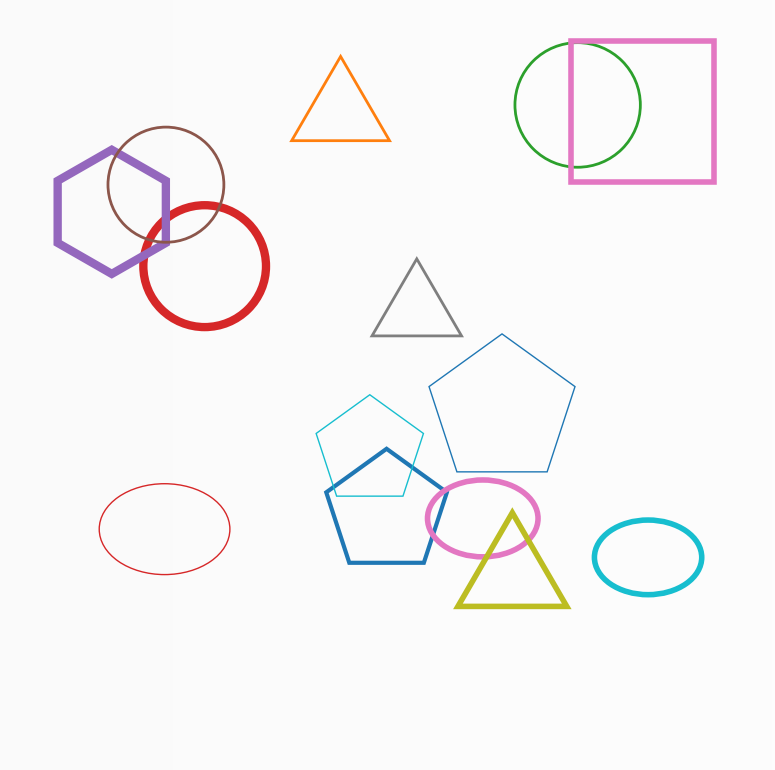[{"shape": "pentagon", "thickness": 1.5, "radius": 0.41, "center": [0.499, 0.335]}, {"shape": "pentagon", "thickness": 0.5, "radius": 0.5, "center": [0.648, 0.467]}, {"shape": "triangle", "thickness": 1, "radius": 0.36, "center": [0.439, 0.854]}, {"shape": "circle", "thickness": 1, "radius": 0.4, "center": [0.745, 0.864]}, {"shape": "circle", "thickness": 3, "radius": 0.4, "center": [0.264, 0.654]}, {"shape": "oval", "thickness": 0.5, "radius": 0.42, "center": [0.212, 0.313]}, {"shape": "hexagon", "thickness": 3, "radius": 0.4, "center": [0.144, 0.725]}, {"shape": "circle", "thickness": 1, "radius": 0.37, "center": [0.214, 0.76]}, {"shape": "square", "thickness": 2, "radius": 0.46, "center": [0.829, 0.855]}, {"shape": "oval", "thickness": 2, "radius": 0.36, "center": [0.623, 0.327]}, {"shape": "triangle", "thickness": 1, "radius": 0.33, "center": [0.538, 0.597]}, {"shape": "triangle", "thickness": 2, "radius": 0.41, "center": [0.661, 0.253]}, {"shape": "pentagon", "thickness": 0.5, "radius": 0.36, "center": [0.477, 0.415]}, {"shape": "oval", "thickness": 2, "radius": 0.35, "center": [0.836, 0.276]}]